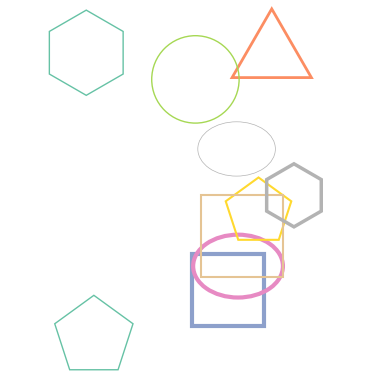[{"shape": "hexagon", "thickness": 1, "radius": 0.55, "center": [0.224, 0.863]}, {"shape": "pentagon", "thickness": 1, "radius": 0.53, "center": [0.244, 0.126]}, {"shape": "triangle", "thickness": 2, "radius": 0.59, "center": [0.706, 0.858]}, {"shape": "square", "thickness": 3, "radius": 0.47, "center": [0.593, 0.247]}, {"shape": "oval", "thickness": 3, "radius": 0.58, "center": [0.618, 0.309]}, {"shape": "circle", "thickness": 1, "radius": 0.57, "center": [0.508, 0.794]}, {"shape": "pentagon", "thickness": 1.5, "radius": 0.45, "center": [0.671, 0.45]}, {"shape": "square", "thickness": 1.5, "radius": 0.53, "center": [0.628, 0.386]}, {"shape": "hexagon", "thickness": 2.5, "radius": 0.41, "center": [0.764, 0.493]}, {"shape": "oval", "thickness": 0.5, "radius": 0.5, "center": [0.615, 0.613]}]